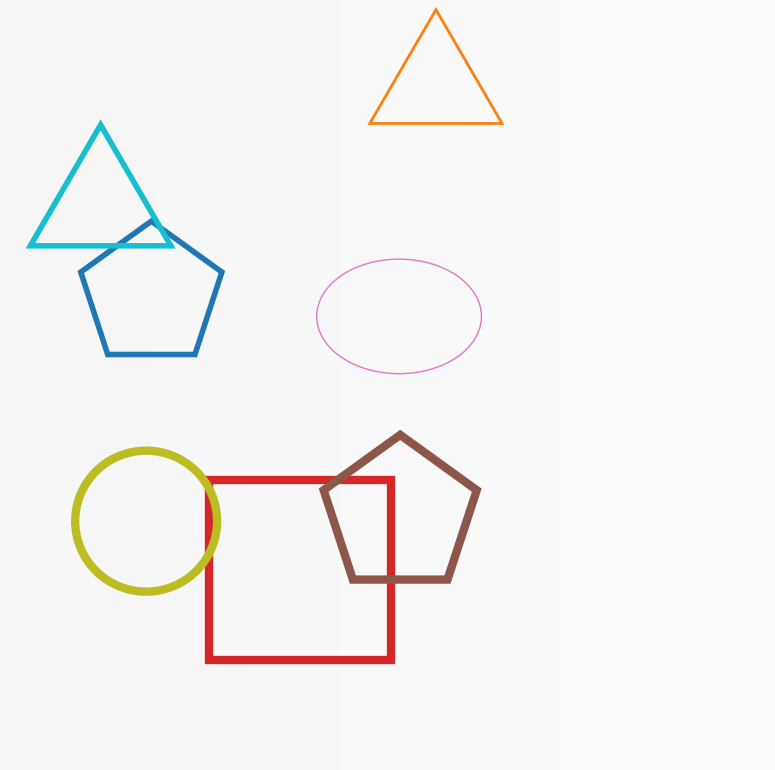[{"shape": "pentagon", "thickness": 2, "radius": 0.48, "center": [0.195, 0.617]}, {"shape": "triangle", "thickness": 1, "radius": 0.49, "center": [0.562, 0.889]}, {"shape": "square", "thickness": 3, "radius": 0.58, "center": [0.387, 0.26]}, {"shape": "pentagon", "thickness": 3, "radius": 0.52, "center": [0.516, 0.331]}, {"shape": "oval", "thickness": 0.5, "radius": 0.53, "center": [0.515, 0.589]}, {"shape": "circle", "thickness": 3, "radius": 0.46, "center": [0.189, 0.323]}, {"shape": "triangle", "thickness": 2, "radius": 0.52, "center": [0.13, 0.733]}]